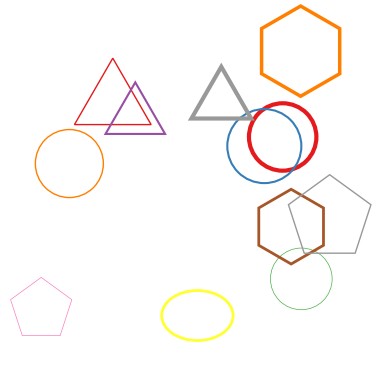[{"shape": "circle", "thickness": 3, "radius": 0.44, "center": [0.734, 0.644]}, {"shape": "triangle", "thickness": 1, "radius": 0.57, "center": [0.293, 0.734]}, {"shape": "circle", "thickness": 1.5, "radius": 0.48, "center": [0.687, 0.621]}, {"shape": "circle", "thickness": 0.5, "radius": 0.4, "center": [0.783, 0.276]}, {"shape": "triangle", "thickness": 1.5, "radius": 0.45, "center": [0.351, 0.697]}, {"shape": "circle", "thickness": 1, "radius": 0.44, "center": [0.18, 0.575]}, {"shape": "hexagon", "thickness": 2.5, "radius": 0.59, "center": [0.781, 0.867]}, {"shape": "oval", "thickness": 2, "radius": 0.46, "center": [0.513, 0.18]}, {"shape": "hexagon", "thickness": 2, "radius": 0.49, "center": [0.756, 0.411]}, {"shape": "pentagon", "thickness": 0.5, "radius": 0.42, "center": [0.107, 0.196]}, {"shape": "triangle", "thickness": 3, "radius": 0.45, "center": [0.575, 0.737]}, {"shape": "pentagon", "thickness": 1, "radius": 0.56, "center": [0.856, 0.434]}]